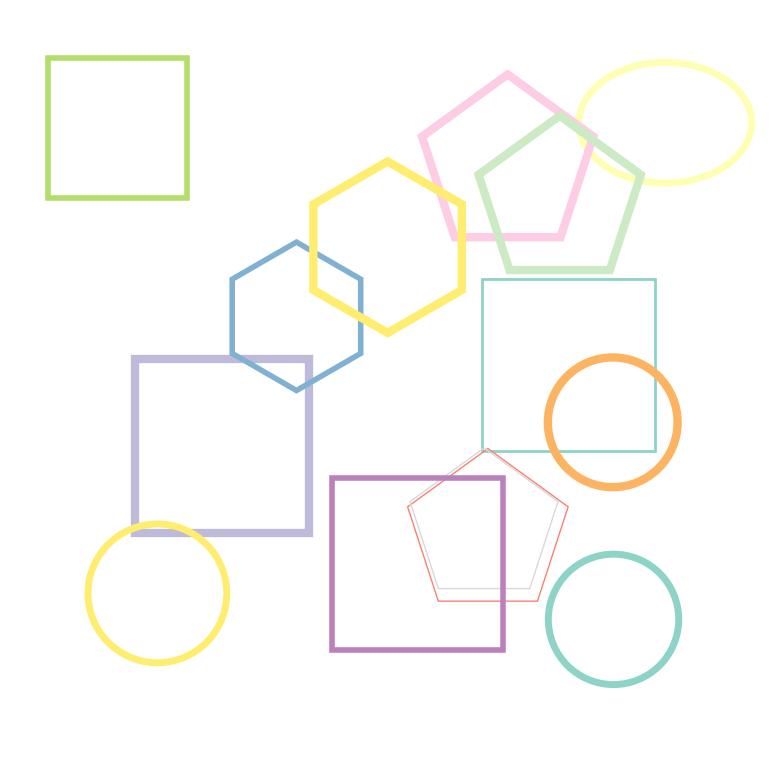[{"shape": "square", "thickness": 1, "radius": 0.56, "center": [0.738, 0.526]}, {"shape": "circle", "thickness": 2.5, "radius": 0.42, "center": [0.797, 0.196]}, {"shape": "oval", "thickness": 2.5, "radius": 0.56, "center": [0.864, 0.841]}, {"shape": "square", "thickness": 3, "radius": 0.57, "center": [0.288, 0.421]}, {"shape": "pentagon", "thickness": 0.5, "radius": 0.55, "center": [0.634, 0.308]}, {"shape": "hexagon", "thickness": 2, "radius": 0.48, "center": [0.385, 0.589]}, {"shape": "circle", "thickness": 3, "radius": 0.42, "center": [0.796, 0.452]}, {"shape": "square", "thickness": 2, "radius": 0.45, "center": [0.153, 0.834]}, {"shape": "pentagon", "thickness": 3, "radius": 0.58, "center": [0.659, 0.786]}, {"shape": "pentagon", "thickness": 0.5, "radius": 0.51, "center": [0.629, 0.317]}, {"shape": "square", "thickness": 2, "radius": 0.56, "center": [0.542, 0.268]}, {"shape": "pentagon", "thickness": 3, "radius": 0.55, "center": [0.727, 0.739]}, {"shape": "hexagon", "thickness": 3, "radius": 0.56, "center": [0.503, 0.679]}, {"shape": "circle", "thickness": 2.5, "radius": 0.45, "center": [0.204, 0.229]}]